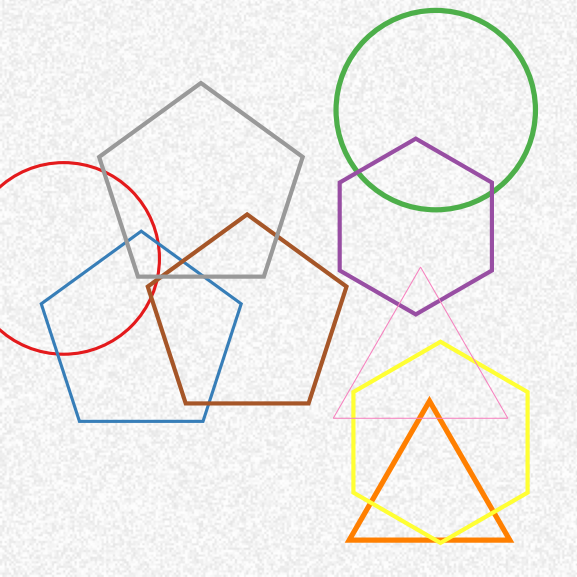[{"shape": "circle", "thickness": 1.5, "radius": 0.83, "center": [0.11, 0.552]}, {"shape": "pentagon", "thickness": 1.5, "radius": 0.91, "center": [0.245, 0.417]}, {"shape": "circle", "thickness": 2.5, "radius": 0.86, "center": [0.755, 0.808]}, {"shape": "hexagon", "thickness": 2, "radius": 0.76, "center": [0.72, 0.607]}, {"shape": "triangle", "thickness": 2.5, "radius": 0.8, "center": [0.744, 0.144]}, {"shape": "hexagon", "thickness": 2, "radius": 0.87, "center": [0.763, 0.233]}, {"shape": "pentagon", "thickness": 2, "radius": 0.9, "center": [0.428, 0.447]}, {"shape": "triangle", "thickness": 0.5, "radius": 0.87, "center": [0.728, 0.362]}, {"shape": "pentagon", "thickness": 2, "radius": 0.93, "center": [0.348, 0.67]}]